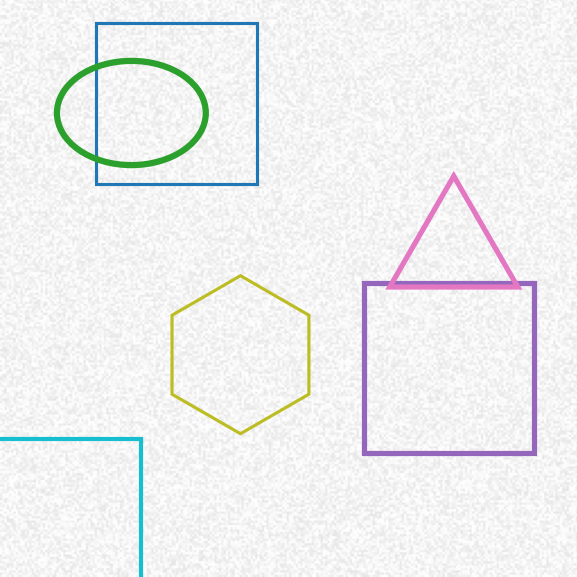[{"shape": "square", "thickness": 1.5, "radius": 0.7, "center": [0.306, 0.82]}, {"shape": "oval", "thickness": 3, "radius": 0.64, "center": [0.227, 0.803]}, {"shape": "square", "thickness": 2.5, "radius": 0.74, "center": [0.778, 0.362]}, {"shape": "triangle", "thickness": 2.5, "radius": 0.64, "center": [0.786, 0.566]}, {"shape": "hexagon", "thickness": 1.5, "radius": 0.68, "center": [0.416, 0.385]}, {"shape": "square", "thickness": 2, "radius": 0.66, "center": [0.111, 0.107]}]